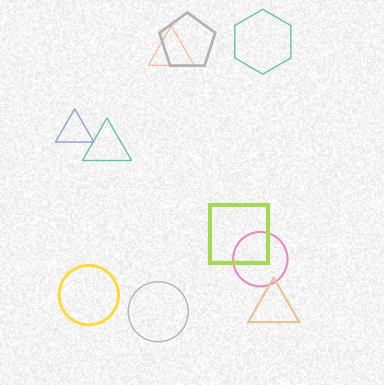[{"shape": "hexagon", "thickness": 1, "radius": 0.42, "center": [0.683, 0.892]}, {"shape": "triangle", "thickness": 1, "radius": 0.37, "center": [0.278, 0.62]}, {"shape": "triangle", "thickness": 0.5, "radius": 0.34, "center": [0.445, 0.865]}, {"shape": "triangle", "thickness": 1, "radius": 0.29, "center": [0.194, 0.66]}, {"shape": "circle", "thickness": 1.5, "radius": 0.35, "center": [0.676, 0.327]}, {"shape": "square", "thickness": 3, "radius": 0.38, "center": [0.621, 0.392]}, {"shape": "circle", "thickness": 2, "radius": 0.39, "center": [0.231, 0.233]}, {"shape": "triangle", "thickness": 1.5, "radius": 0.38, "center": [0.711, 0.202]}, {"shape": "pentagon", "thickness": 2, "radius": 0.38, "center": [0.487, 0.891]}, {"shape": "circle", "thickness": 1, "radius": 0.39, "center": [0.411, 0.19]}]